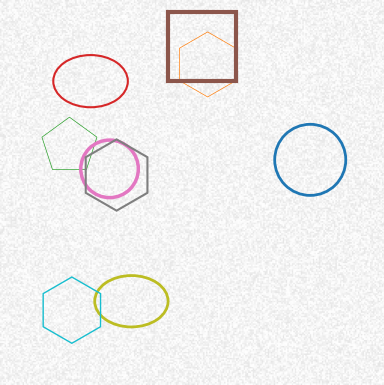[{"shape": "circle", "thickness": 2, "radius": 0.46, "center": [0.806, 0.585]}, {"shape": "hexagon", "thickness": 0.5, "radius": 0.42, "center": [0.539, 0.833]}, {"shape": "pentagon", "thickness": 0.5, "radius": 0.38, "center": [0.18, 0.621]}, {"shape": "oval", "thickness": 1.5, "radius": 0.48, "center": [0.235, 0.789]}, {"shape": "square", "thickness": 3, "radius": 0.45, "center": [0.525, 0.879]}, {"shape": "circle", "thickness": 2.5, "radius": 0.37, "center": [0.285, 0.561]}, {"shape": "hexagon", "thickness": 1.5, "radius": 0.46, "center": [0.303, 0.545]}, {"shape": "oval", "thickness": 2, "radius": 0.48, "center": [0.341, 0.218]}, {"shape": "hexagon", "thickness": 1, "radius": 0.43, "center": [0.187, 0.194]}]